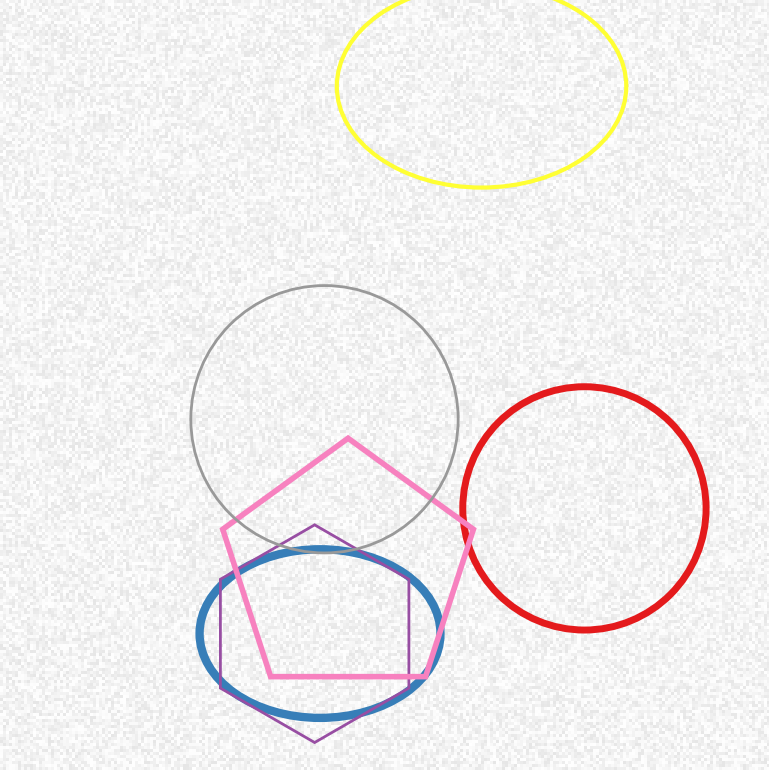[{"shape": "circle", "thickness": 2.5, "radius": 0.79, "center": [0.759, 0.34]}, {"shape": "oval", "thickness": 3, "radius": 0.78, "center": [0.416, 0.177]}, {"shape": "hexagon", "thickness": 1, "radius": 0.71, "center": [0.409, 0.177]}, {"shape": "oval", "thickness": 1.5, "radius": 0.94, "center": [0.625, 0.888]}, {"shape": "pentagon", "thickness": 2, "radius": 0.86, "center": [0.452, 0.26]}, {"shape": "circle", "thickness": 1, "radius": 0.87, "center": [0.421, 0.456]}]